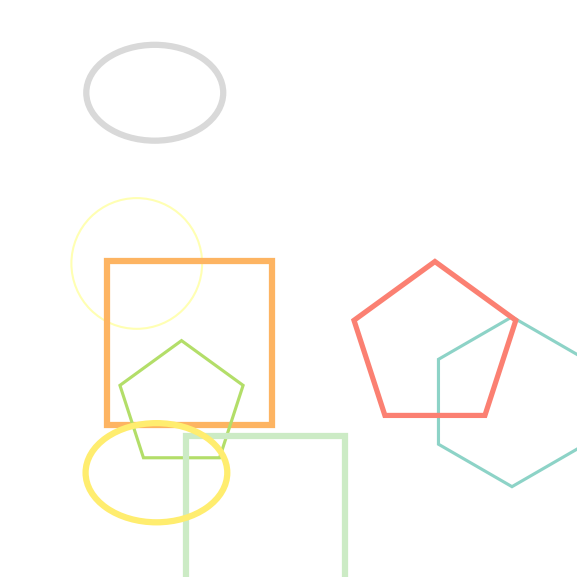[{"shape": "hexagon", "thickness": 1.5, "radius": 0.73, "center": [0.887, 0.303]}, {"shape": "circle", "thickness": 1, "radius": 0.57, "center": [0.237, 0.543]}, {"shape": "pentagon", "thickness": 2.5, "radius": 0.74, "center": [0.753, 0.399]}, {"shape": "square", "thickness": 3, "radius": 0.71, "center": [0.328, 0.405]}, {"shape": "pentagon", "thickness": 1.5, "radius": 0.56, "center": [0.314, 0.297]}, {"shape": "oval", "thickness": 3, "radius": 0.59, "center": [0.268, 0.839]}, {"shape": "square", "thickness": 3, "radius": 0.69, "center": [0.459, 0.106]}, {"shape": "oval", "thickness": 3, "radius": 0.61, "center": [0.271, 0.181]}]